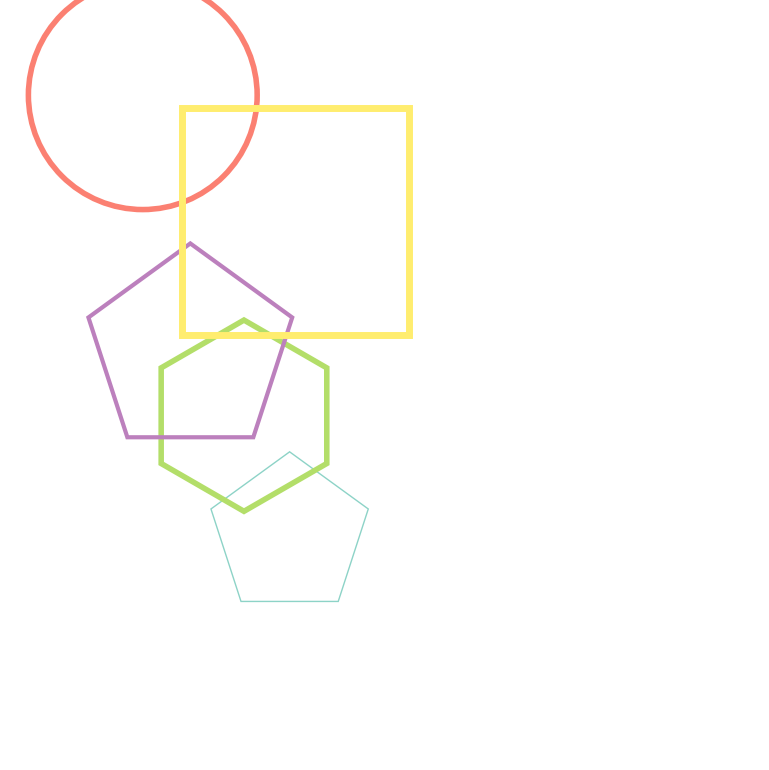[{"shape": "pentagon", "thickness": 0.5, "radius": 0.54, "center": [0.376, 0.306]}, {"shape": "circle", "thickness": 2, "radius": 0.74, "center": [0.185, 0.876]}, {"shape": "hexagon", "thickness": 2, "radius": 0.62, "center": [0.317, 0.46]}, {"shape": "pentagon", "thickness": 1.5, "radius": 0.7, "center": [0.247, 0.545]}, {"shape": "square", "thickness": 2.5, "radius": 0.74, "center": [0.384, 0.712]}]